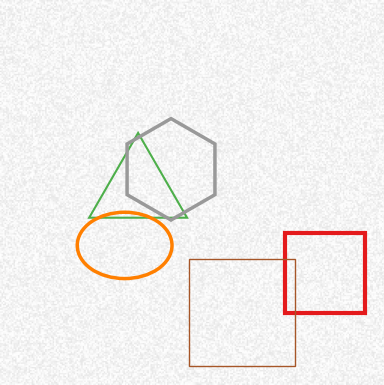[{"shape": "square", "thickness": 3, "radius": 0.52, "center": [0.845, 0.291]}, {"shape": "triangle", "thickness": 1.5, "radius": 0.73, "center": [0.359, 0.508]}, {"shape": "oval", "thickness": 2.5, "radius": 0.62, "center": [0.324, 0.363]}, {"shape": "square", "thickness": 1, "radius": 0.69, "center": [0.628, 0.188]}, {"shape": "hexagon", "thickness": 2.5, "radius": 0.66, "center": [0.444, 0.56]}]